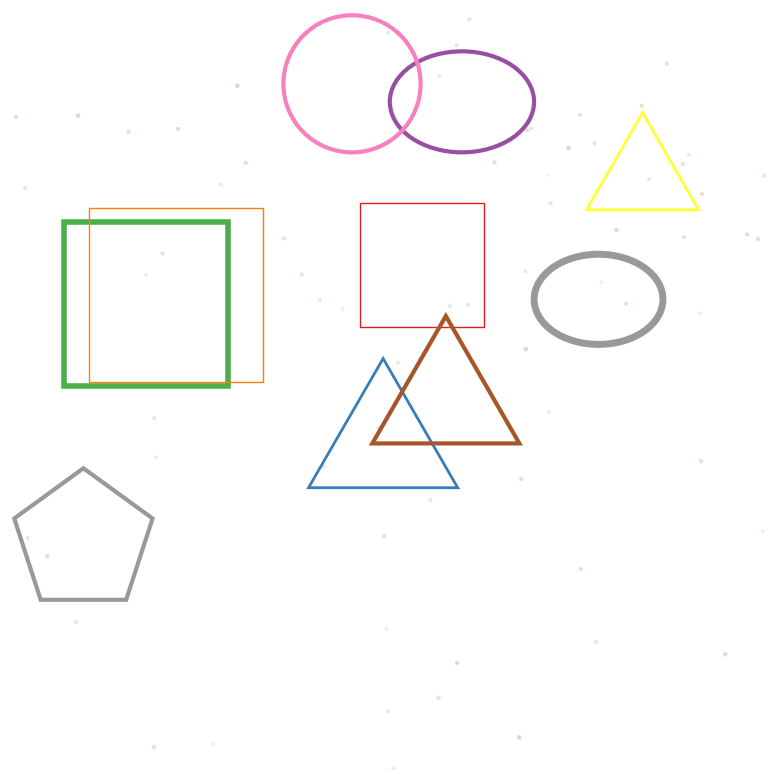[{"shape": "square", "thickness": 0.5, "radius": 0.4, "center": [0.548, 0.656]}, {"shape": "triangle", "thickness": 1, "radius": 0.56, "center": [0.498, 0.423]}, {"shape": "square", "thickness": 2, "radius": 0.53, "center": [0.19, 0.605]}, {"shape": "oval", "thickness": 1.5, "radius": 0.47, "center": [0.6, 0.868]}, {"shape": "square", "thickness": 0.5, "radius": 0.56, "center": [0.229, 0.617]}, {"shape": "triangle", "thickness": 1, "radius": 0.42, "center": [0.835, 0.77]}, {"shape": "triangle", "thickness": 1.5, "radius": 0.55, "center": [0.579, 0.479]}, {"shape": "circle", "thickness": 1.5, "radius": 0.45, "center": [0.457, 0.891]}, {"shape": "pentagon", "thickness": 1.5, "radius": 0.47, "center": [0.108, 0.297]}, {"shape": "oval", "thickness": 2.5, "radius": 0.42, "center": [0.777, 0.611]}]